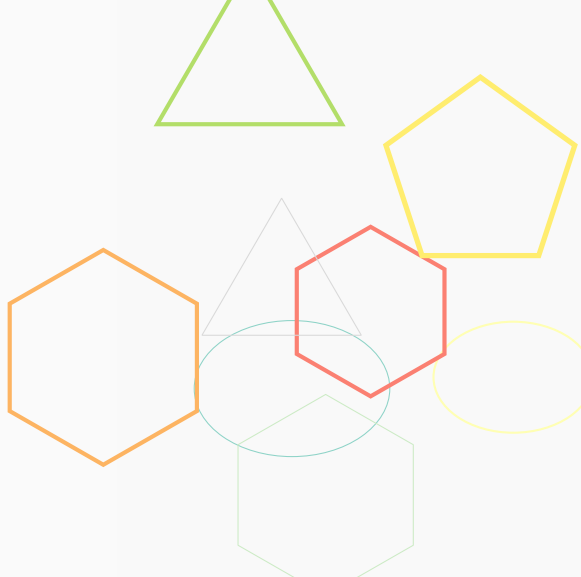[{"shape": "oval", "thickness": 0.5, "radius": 0.84, "center": [0.502, 0.326]}, {"shape": "oval", "thickness": 1, "radius": 0.69, "center": [0.883, 0.346]}, {"shape": "hexagon", "thickness": 2, "radius": 0.73, "center": [0.638, 0.46]}, {"shape": "hexagon", "thickness": 2, "radius": 0.93, "center": [0.178, 0.38]}, {"shape": "triangle", "thickness": 2, "radius": 0.92, "center": [0.429, 0.876]}, {"shape": "triangle", "thickness": 0.5, "radius": 0.79, "center": [0.485, 0.498]}, {"shape": "hexagon", "thickness": 0.5, "radius": 0.87, "center": [0.56, 0.142]}, {"shape": "pentagon", "thickness": 2.5, "radius": 0.85, "center": [0.826, 0.695]}]